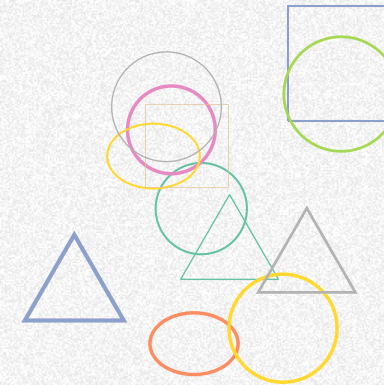[{"shape": "circle", "thickness": 1.5, "radius": 0.59, "center": [0.523, 0.458]}, {"shape": "triangle", "thickness": 1, "radius": 0.73, "center": [0.596, 0.348]}, {"shape": "oval", "thickness": 2.5, "radius": 0.57, "center": [0.504, 0.107]}, {"shape": "square", "thickness": 1.5, "radius": 0.75, "center": [0.897, 0.836]}, {"shape": "triangle", "thickness": 3, "radius": 0.74, "center": [0.193, 0.242]}, {"shape": "circle", "thickness": 2.5, "radius": 0.57, "center": [0.445, 0.663]}, {"shape": "circle", "thickness": 2, "radius": 0.74, "center": [0.886, 0.756]}, {"shape": "circle", "thickness": 2.5, "radius": 0.7, "center": [0.735, 0.148]}, {"shape": "oval", "thickness": 1.5, "radius": 0.6, "center": [0.399, 0.595]}, {"shape": "square", "thickness": 0.5, "radius": 0.54, "center": [0.484, 0.621]}, {"shape": "circle", "thickness": 1, "radius": 0.71, "center": [0.432, 0.723]}, {"shape": "triangle", "thickness": 2, "radius": 0.73, "center": [0.797, 0.313]}]